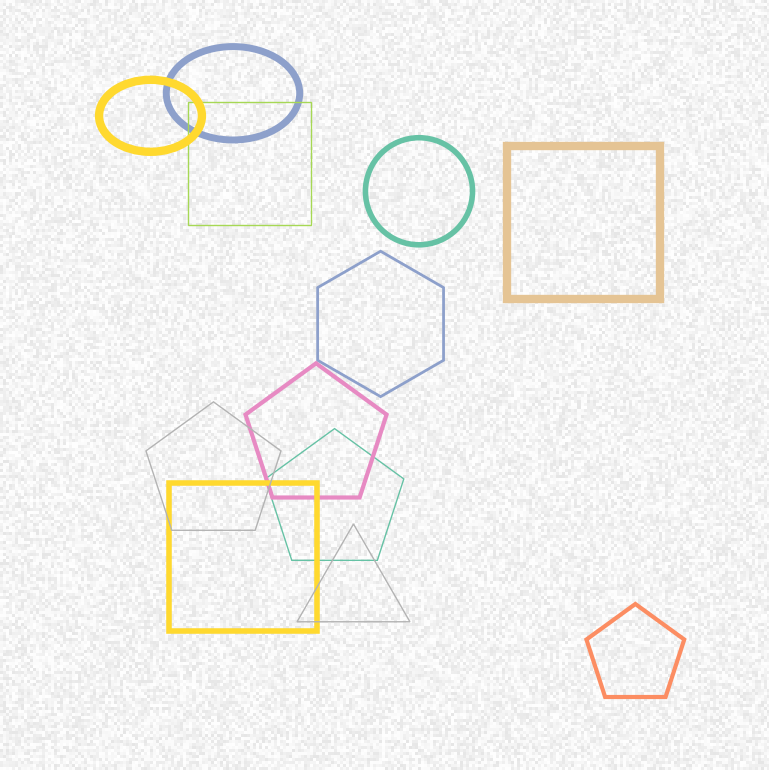[{"shape": "pentagon", "thickness": 0.5, "radius": 0.47, "center": [0.435, 0.349]}, {"shape": "circle", "thickness": 2, "radius": 0.35, "center": [0.544, 0.752]}, {"shape": "pentagon", "thickness": 1.5, "radius": 0.33, "center": [0.825, 0.149]}, {"shape": "hexagon", "thickness": 1, "radius": 0.47, "center": [0.494, 0.579]}, {"shape": "oval", "thickness": 2.5, "radius": 0.43, "center": [0.303, 0.879]}, {"shape": "pentagon", "thickness": 1.5, "radius": 0.48, "center": [0.41, 0.432]}, {"shape": "square", "thickness": 0.5, "radius": 0.4, "center": [0.324, 0.788]}, {"shape": "oval", "thickness": 3, "radius": 0.33, "center": [0.195, 0.85]}, {"shape": "square", "thickness": 2, "radius": 0.48, "center": [0.316, 0.276]}, {"shape": "square", "thickness": 3, "radius": 0.5, "center": [0.758, 0.712]}, {"shape": "pentagon", "thickness": 0.5, "radius": 0.46, "center": [0.277, 0.386]}, {"shape": "triangle", "thickness": 0.5, "radius": 0.42, "center": [0.459, 0.235]}]